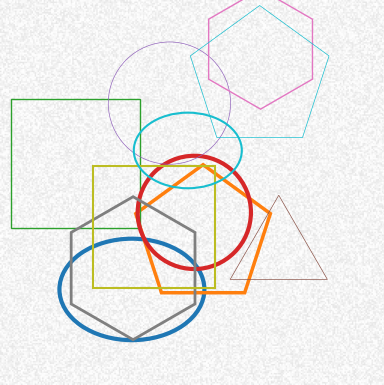[{"shape": "oval", "thickness": 3, "radius": 0.94, "center": [0.343, 0.248]}, {"shape": "pentagon", "thickness": 2.5, "radius": 0.92, "center": [0.527, 0.388]}, {"shape": "square", "thickness": 1, "radius": 0.84, "center": [0.195, 0.575]}, {"shape": "circle", "thickness": 3, "radius": 0.74, "center": [0.505, 0.448]}, {"shape": "circle", "thickness": 0.5, "radius": 0.79, "center": [0.44, 0.732]}, {"shape": "triangle", "thickness": 0.5, "radius": 0.73, "center": [0.724, 0.347]}, {"shape": "hexagon", "thickness": 1, "radius": 0.78, "center": [0.677, 0.872]}, {"shape": "hexagon", "thickness": 2, "radius": 0.93, "center": [0.346, 0.303]}, {"shape": "square", "thickness": 1.5, "radius": 0.79, "center": [0.399, 0.411]}, {"shape": "pentagon", "thickness": 0.5, "radius": 0.95, "center": [0.674, 0.796]}, {"shape": "oval", "thickness": 1.5, "radius": 0.7, "center": [0.488, 0.609]}]